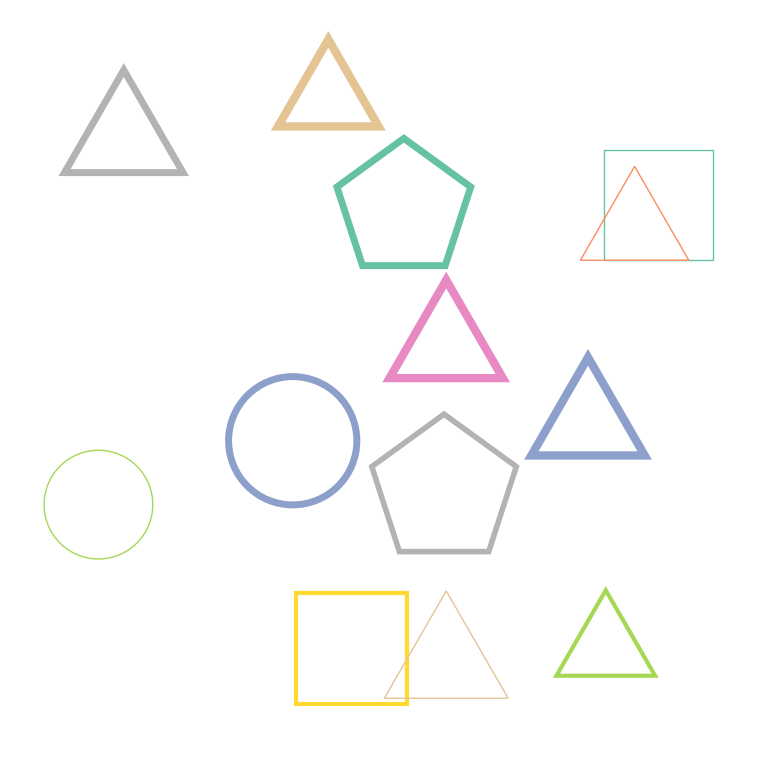[{"shape": "pentagon", "thickness": 2.5, "radius": 0.46, "center": [0.524, 0.729]}, {"shape": "square", "thickness": 0.5, "radius": 0.35, "center": [0.855, 0.734]}, {"shape": "triangle", "thickness": 0.5, "radius": 0.41, "center": [0.824, 0.703]}, {"shape": "triangle", "thickness": 3, "radius": 0.42, "center": [0.764, 0.451]}, {"shape": "circle", "thickness": 2.5, "radius": 0.42, "center": [0.38, 0.428]}, {"shape": "triangle", "thickness": 3, "radius": 0.42, "center": [0.579, 0.551]}, {"shape": "circle", "thickness": 0.5, "radius": 0.35, "center": [0.128, 0.345]}, {"shape": "triangle", "thickness": 1.5, "radius": 0.37, "center": [0.787, 0.159]}, {"shape": "square", "thickness": 1.5, "radius": 0.36, "center": [0.457, 0.158]}, {"shape": "triangle", "thickness": 3, "radius": 0.38, "center": [0.426, 0.874]}, {"shape": "triangle", "thickness": 0.5, "radius": 0.46, "center": [0.58, 0.14]}, {"shape": "pentagon", "thickness": 2, "radius": 0.49, "center": [0.577, 0.363]}, {"shape": "triangle", "thickness": 2.5, "radius": 0.44, "center": [0.161, 0.82]}]